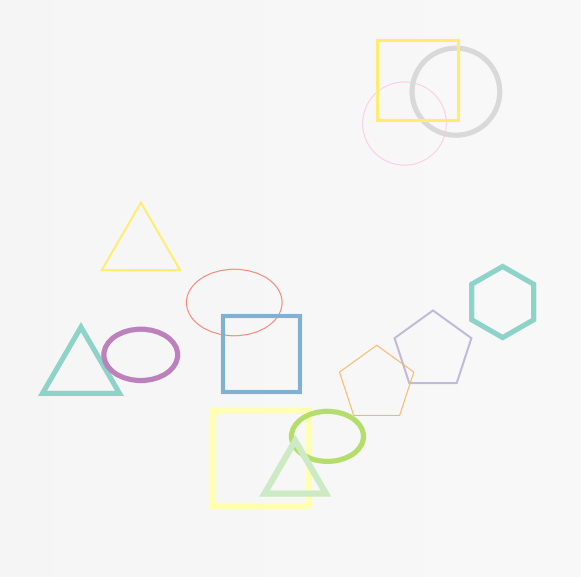[{"shape": "triangle", "thickness": 2.5, "radius": 0.38, "center": [0.139, 0.356]}, {"shape": "hexagon", "thickness": 2.5, "radius": 0.31, "center": [0.865, 0.476]}, {"shape": "square", "thickness": 3, "radius": 0.41, "center": [0.449, 0.206]}, {"shape": "pentagon", "thickness": 1, "radius": 0.35, "center": [0.745, 0.392]}, {"shape": "oval", "thickness": 0.5, "radius": 0.41, "center": [0.403, 0.475]}, {"shape": "square", "thickness": 2, "radius": 0.33, "center": [0.45, 0.386]}, {"shape": "pentagon", "thickness": 0.5, "radius": 0.34, "center": [0.648, 0.334]}, {"shape": "oval", "thickness": 2.5, "radius": 0.31, "center": [0.563, 0.244]}, {"shape": "circle", "thickness": 0.5, "radius": 0.36, "center": [0.696, 0.785]}, {"shape": "circle", "thickness": 2.5, "radius": 0.38, "center": [0.784, 0.84]}, {"shape": "oval", "thickness": 2.5, "radius": 0.32, "center": [0.242, 0.385]}, {"shape": "triangle", "thickness": 3, "radius": 0.31, "center": [0.508, 0.175]}, {"shape": "triangle", "thickness": 1, "radius": 0.39, "center": [0.242, 0.57]}, {"shape": "square", "thickness": 1.5, "radius": 0.35, "center": [0.718, 0.86]}]